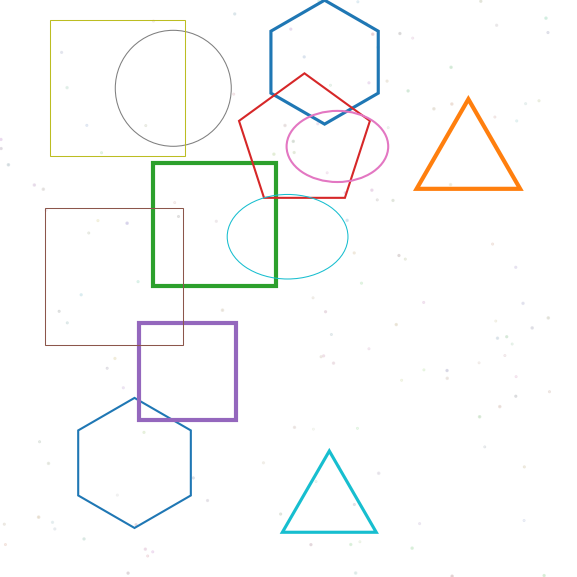[{"shape": "hexagon", "thickness": 1, "radius": 0.56, "center": [0.233, 0.198]}, {"shape": "hexagon", "thickness": 1.5, "radius": 0.54, "center": [0.562, 0.892]}, {"shape": "triangle", "thickness": 2, "radius": 0.52, "center": [0.811, 0.724]}, {"shape": "square", "thickness": 2, "radius": 0.53, "center": [0.371, 0.611]}, {"shape": "pentagon", "thickness": 1, "radius": 0.6, "center": [0.527, 0.753]}, {"shape": "square", "thickness": 2, "radius": 0.42, "center": [0.325, 0.356]}, {"shape": "square", "thickness": 0.5, "radius": 0.59, "center": [0.197, 0.52]}, {"shape": "oval", "thickness": 1, "radius": 0.44, "center": [0.584, 0.746]}, {"shape": "circle", "thickness": 0.5, "radius": 0.5, "center": [0.3, 0.846]}, {"shape": "square", "thickness": 0.5, "radius": 0.59, "center": [0.204, 0.847]}, {"shape": "triangle", "thickness": 1.5, "radius": 0.47, "center": [0.57, 0.124]}, {"shape": "oval", "thickness": 0.5, "radius": 0.52, "center": [0.498, 0.589]}]